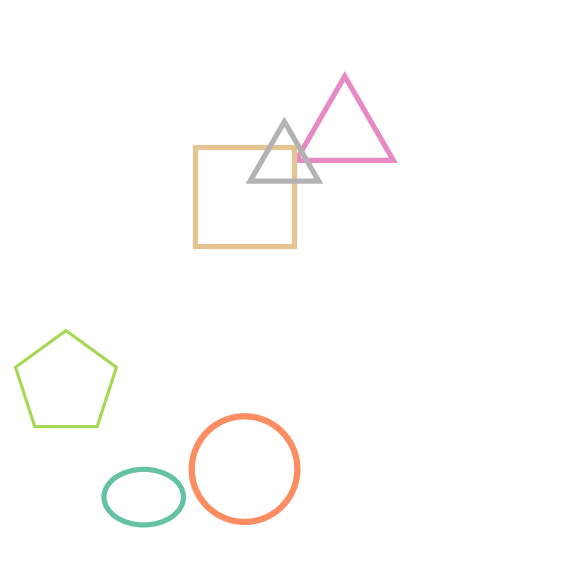[{"shape": "oval", "thickness": 2.5, "radius": 0.34, "center": [0.249, 0.138]}, {"shape": "circle", "thickness": 3, "radius": 0.46, "center": [0.423, 0.187]}, {"shape": "triangle", "thickness": 2.5, "radius": 0.49, "center": [0.597, 0.77]}, {"shape": "pentagon", "thickness": 1.5, "radius": 0.46, "center": [0.114, 0.335]}, {"shape": "square", "thickness": 2.5, "radius": 0.43, "center": [0.424, 0.659]}, {"shape": "triangle", "thickness": 2.5, "radius": 0.34, "center": [0.492, 0.72]}]